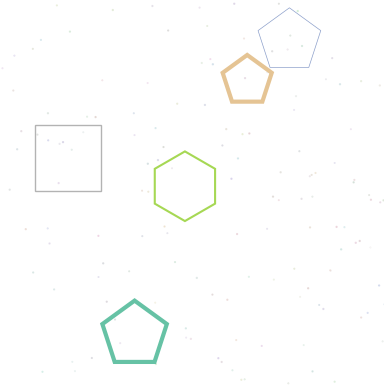[{"shape": "pentagon", "thickness": 3, "radius": 0.44, "center": [0.35, 0.131]}, {"shape": "pentagon", "thickness": 0.5, "radius": 0.43, "center": [0.752, 0.894]}, {"shape": "hexagon", "thickness": 1.5, "radius": 0.45, "center": [0.48, 0.516]}, {"shape": "pentagon", "thickness": 3, "radius": 0.34, "center": [0.642, 0.79]}, {"shape": "square", "thickness": 1, "radius": 0.43, "center": [0.177, 0.59]}]